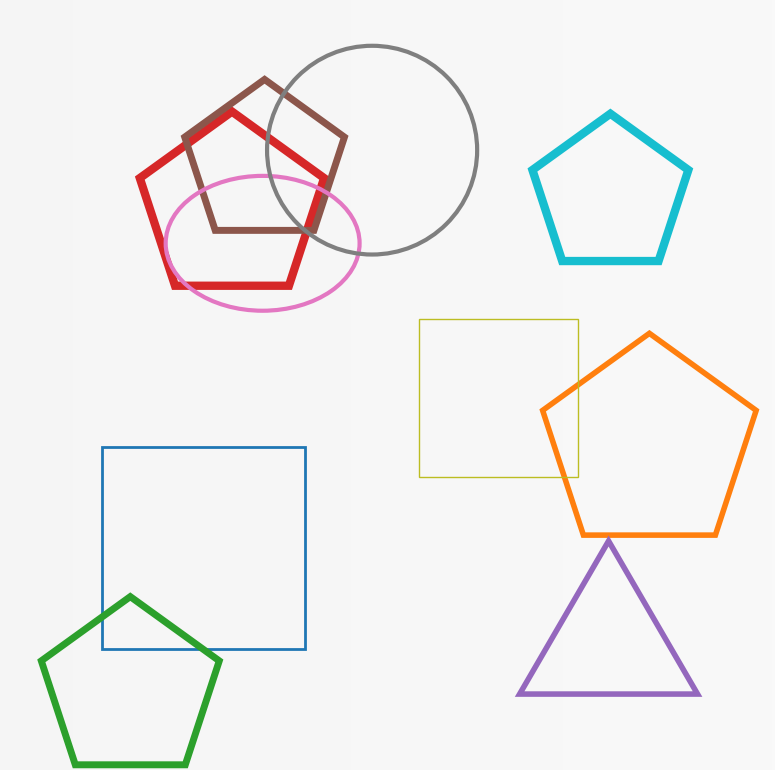[{"shape": "square", "thickness": 1, "radius": 0.65, "center": [0.263, 0.289]}, {"shape": "pentagon", "thickness": 2, "radius": 0.72, "center": [0.838, 0.422]}, {"shape": "pentagon", "thickness": 2.5, "radius": 0.6, "center": [0.168, 0.104]}, {"shape": "pentagon", "thickness": 3, "radius": 0.63, "center": [0.299, 0.73]}, {"shape": "triangle", "thickness": 2, "radius": 0.66, "center": [0.785, 0.165]}, {"shape": "pentagon", "thickness": 2.5, "radius": 0.54, "center": [0.341, 0.788]}, {"shape": "oval", "thickness": 1.5, "radius": 0.63, "center": [0.339, 0.684]}, {"shape": "circle", "thickness": 1.5, "radius": 0.68, "center": [0.48, 0.805]}, {"shape": "square", "thickness": 0.5, "radius": 0.51, "center": [0.643, 0.483]}, {"shape": "pentagon", "thickness": 3, "radius": 0.53, "center": [0.788, 0.747]}]